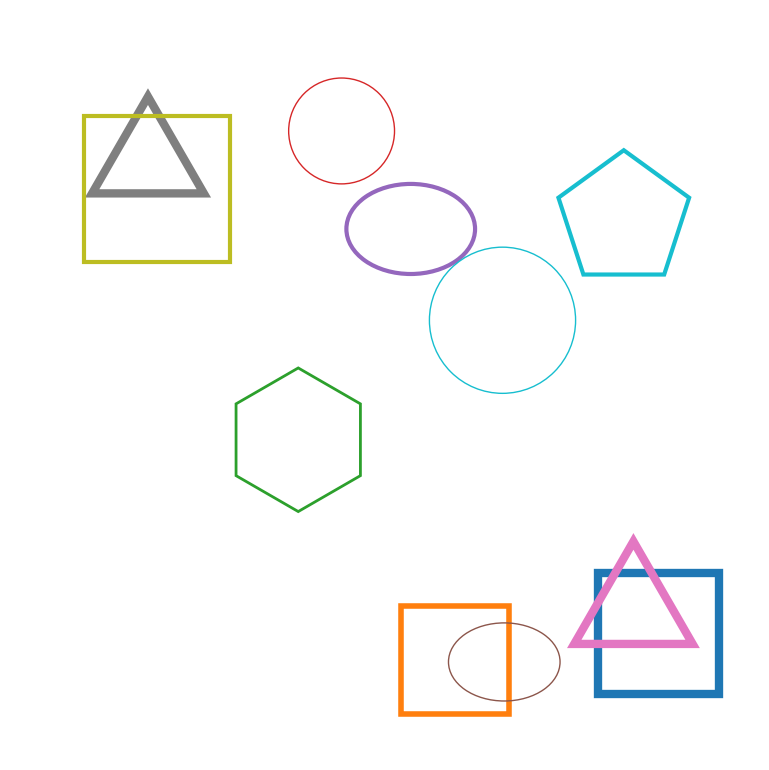[{"shape": "square", "thickness": 3, "radius": 0.39, "center": [0.855, 0.177]}, {"shape": "square", "thickness": 2, "radius": 0.35, "center": [0.591, 0.142]}, {"shape": "hexagon", "thickness": 1, "radius": 0.47, "center": [0.387, 0.429]}, {"shape": "circle", "thickness": 0.5, "radius": 0.34, "center": [0.444, 0.83]}, {"shape": "oval", "thickness": 1.5, "radius": 0.42, "center": [0.533, 0.703]}, {"shape": "oval", "thickness": 0.5, "radius": 0.36, "center": [0.655, 0.14]}, {"shape": "triangle", "thickness": 3, "radius": 0.44, "center": [0.823, 0.208]}, {"shape": "triangle", "thickness": 3, "radius": 0.42, "center": [0.192, 0.791]}, {"shape": "square", "thickness": 1.5, "radius": 0.47, "center": [0.203, 0.755]}, {"shape": "pentagon", "thickness": 1.5, "radius": 0.45, "center": [0.81, 0.716]}, {"shape": "circle", "thickness": 0.5, "radius": 0.47, "center": [0.653, 0.584]}]